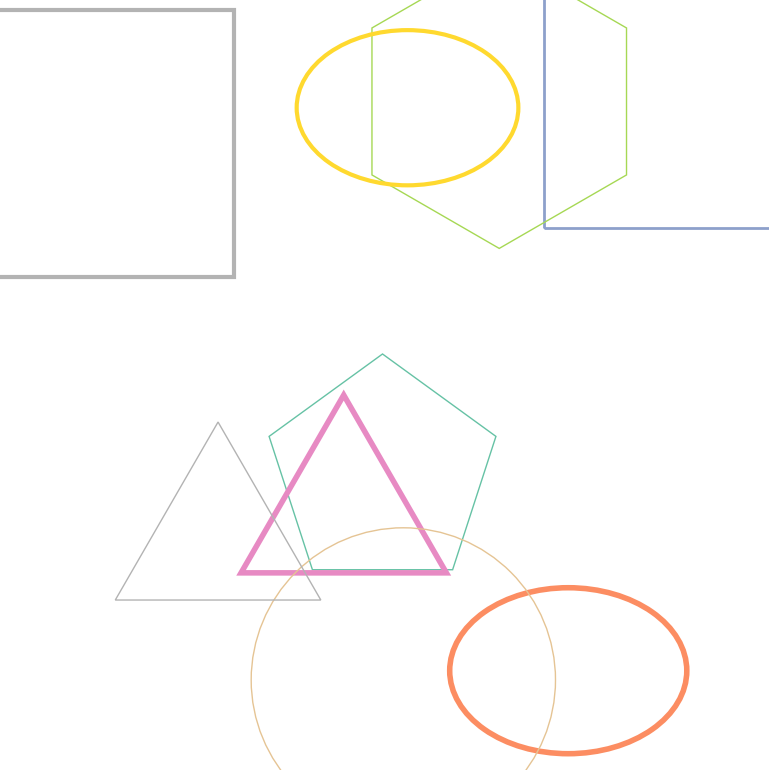[{"shape": "pentagon", "thickness": 0.5, "radius": 0.77, "center": [0.497, 0.385]}, {"shape": "oval", "thickness": 2, "radius": 0.77, "center": [0.738, 0.129]}, {"shape": "square", "thickness": 1, "radius": 0.83, "center": [0.872, 0.869]}, {"shape": "triangle", "thickness": 2, "radius": 0.77, "center": [0.446, 0.333]}, {"shape": "hexagon", "thickness": 0.5, "radius": 0.95, "center": [0.648, 0.868]}, {"shape": "oval", "thickness": 1.5, "radius": 0.72, "center": [0.529, 0.86]}, {"shape": "circle", "thickness": 0.5, "radius": 0.99, "center": [0.524, 0.117]}, {"shape": "triangle", "thickness": 0.5, "radius": 0.77, "center": [0.283, 0.298]}, {"shape": "square", "thickness": 1.5, "radius": 0.87, "center": [0.13, 0.813]}]